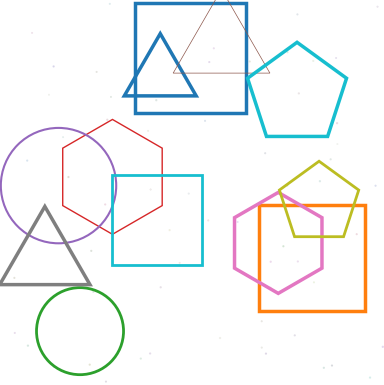[{"shape": "triangle", "thickness": 2.5, "radius": 0.54, "center": [0.416, 0.805]}, {"shape": "square", "thickness": 2.5, "radius": 0.72, "center": [0.496, 0.849]}, {"shape": "square", "thickness": 2.5, "radius": 0.69, "center": [0.811, 0.329]}, {"shape": "circle", "thickness": 2, "radius": 0.57, "center": [0.208, 0.14]}, {"shape": "hexagon", "thickness": 1, "radius": 0.75, "center": [0.292, 0.541]}, {"shape": "circle", "thickness": 1.5, "radius": 0.75, "center": [0.152, 0.518]}, {"shape": "triangle", "thickness": 0.5, "radius": 0.73, "center": [0.575, 0.883]}, {"shape": "hexagon", "thickness": 2.5, "radius": 0.66, "center": [0.723, 0.369]}, {"shape": "triangle", "thickness": 2.5, "radius": 0.68, "center": [0.116, 0.328]}, {"shape": "pentagon", "thickness": 2, "radius": 0.54, "center": [0.829, 0.473]}, {"shape": "pentagon", "thickness": 2.5, "radius": 0.68, "center": [0.772, 0.755]}, {"shape": "square", "thickness": 2, "radius": 0.59, "center": [0.407, 0.428]}]